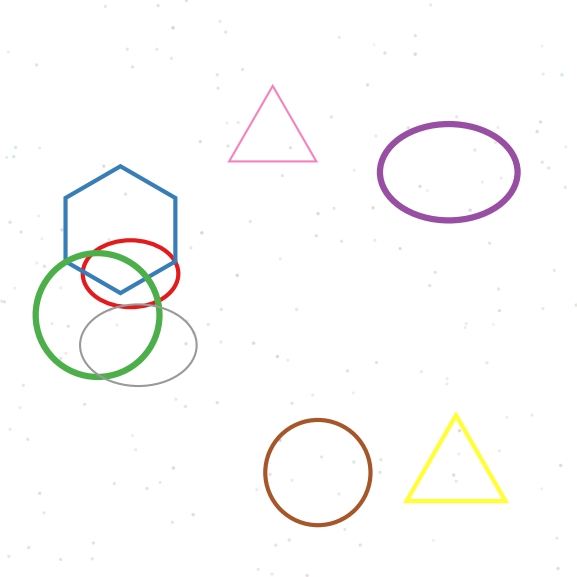[{"shape": "oval", "thickness": 2, "radius": 0.41, "center": [0.226, 0.525]}, {"shape": "hexagon", "thickness": 2, "radius": 0.55, "center": [0.209, 0.601]}, {"shape": "circle", "thickness": 3, "radius": 0.54, "center": [0.169, 0.454]}, {"shape": "oval", "thickness": 3, "radius": 0.6, "center": [0.777, 0.701]}, {"shape": "triangle", "thickness": 2, "radius": 0.5, "center": [0.79, 0.181]}, {"shape": "circle", "thickness": 2, "radius": 0.46, "center": [0.55, 0.181]}, {"shape": "triangle", "thickness": 1, "radius": 0.44, "center": [0.472, 0.763]}, {"shape": "oval", "thickness": 1, "radius": 0.5, "center": [0.24, 0.401]}]